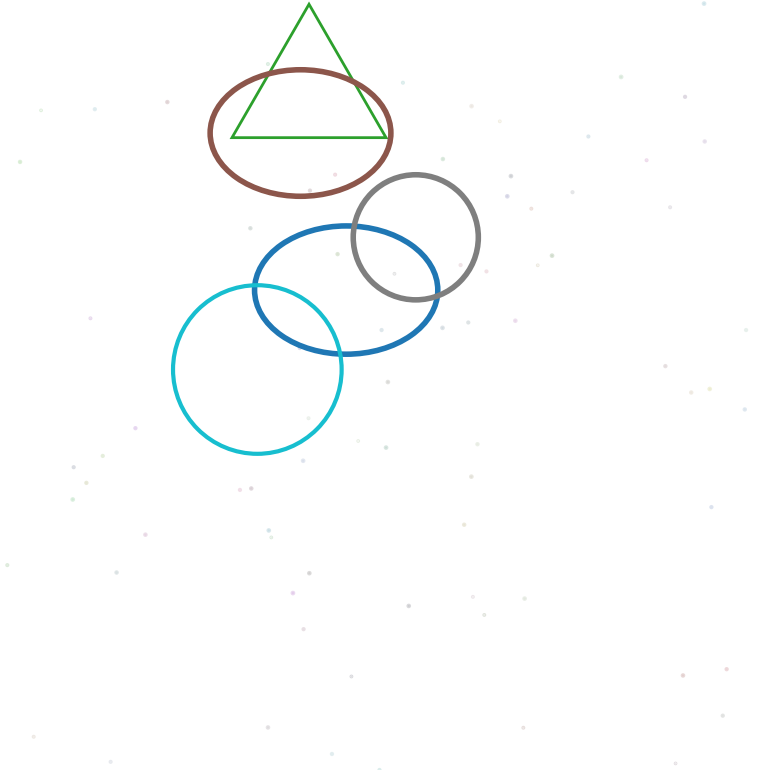[{"shape": "oval", "thickness": 2, "radius": 0.59, "center": [0.45, 0.623]}, {"shape": "triangle", "thickness": 1, "radius": 0.58, "center": [0.401, 0.879]}, {"shape": "oval", "thickness": 2, "radius": 0.59, "center": [0.39, 0.827]}, {"shape": "circle", "thickness": 2, "radius": 0.41, "center": [0.54, 0.692]}, {"shape": "circle", "thickness": 1.5, "radius": 0.55, "center": [0.334, 0.52]}]